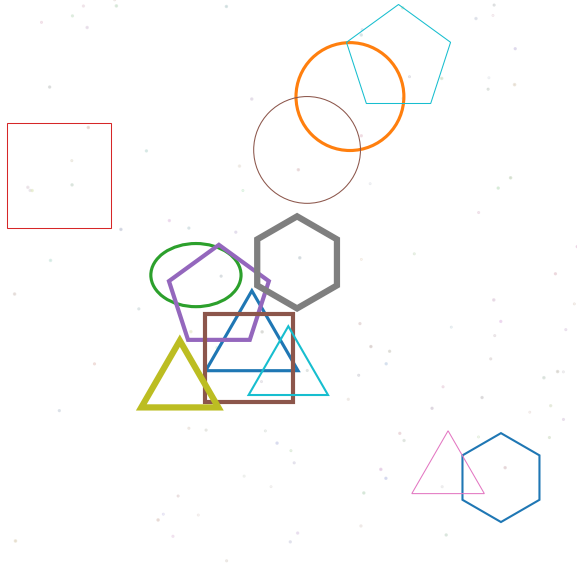[{"shape": "hexagon", "thickness": 1, "radius": 0.38, "center": [0.867, 0.172]}, {"shape": "triangle", "thickness": 1.5, "radius": 0.46, "center": [0.436, 0.403]}, {"shape": "circle", "thickness": 1.5, "radius": 0.47, "center": [0.606, 0.832]}, {"shape": "oval", "thickness": 1.5, "radius": 0.39, "center": [0.339, 0.523]}, {"shape": "square", "thickness": 0.5, "radius": 0.45, "center": [0.102, 0.695]}, {"shape": "pentagon", "thickness": 2, "radius": 0.45, "center": [0.379, 0.484]}, {"shape": "circle", "thickness": 0.5, "radius": 0.46, "center": [0.532, 0.74]}, {"shape": "square", "thickness": 2, "radius": 0.38, "center": [0.431, 0.379]}, {"shape": "triangle", "thickness": 0.5, "radius": 0.36, "center": [0.776, 0.181]}, {"shape": "hexagon", "thickness": 3, "radius": 0.4, "center": [0.514, 0.545]}, {"shape": "triangle", "thickness": 3, "radius": 0.39, "center": [0.311, 0.332]}, {"shape": "pentagon", "thickness": 0.5, "radius": 0.47, "center": [0.69, 0.897]}, {"shape": "triangle", "thickness": 1, "radius": 0.4, "center": [0.499, 0.355]}]